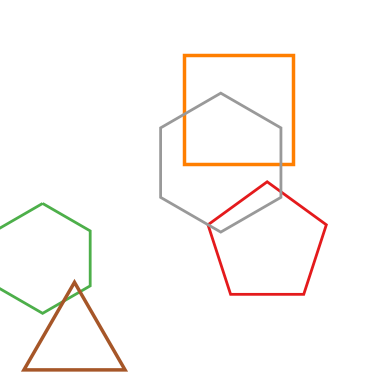[{"shape": "pentagon", "thickness": 2, "radius": 0.81, "center": [0.694, 0.366]}, {"shape": "hexagon", "thickness": 2, "radius": 0.71, "center": [0.111, 0.329]}, {"shape": "square", "thickness": 2.5, "radius": 0.7, "center": [0.619, 0.716]}, {"shape": "triangle", "thickness": 2.5, "radius": 0.76, "center": [0.193, 0.115]}, {"shape": "hexagon", "thickness": 2, "radius": 0.9, "center": [0.573, 0.578]}]